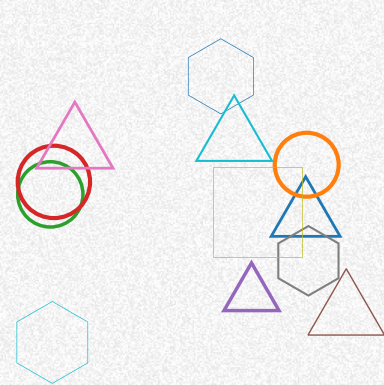[{"shape": "hexagon", "thickness": 0.5, "radius": 0.49, "center": [0.574, 0.802]}, {"shape": "triangle", "thickness": 2, "radius": 0.52, "center": [0.794, 0.438]}, {"shape": "circle", "thickness": 3, "radius": 0.42, "center": [0.797, 0.572]}, {"shape": "circle", "thickness": 2.5, "radius": 0.42, "center": [0.131, 0.495]}, {"shape": "circle", "thickness": 3, "radius": 0.47, "center": [0.14, 0.527]}, {"shape": "triangle", "thickness": 2.5, "radius": 0.41, "center": [0.653, 0.235]}, {"shape": "triangle", "thickness": 1, "radius": 0.57, "center": [0.899, 0.187]}, {"shape": "triangle", "thickness": 2, "radius": 0.57, "center": [0.194, 0.62]}, {"shape": "hexagon", "thickness": 1.5, "radius": 0.45, "center": [0.801, 0.323]}, {"shape": "square", "thickness": 0.5, "radius": 0.58, "center": [0.669, 0.449]}, {"shape": "triangle", "thickness": 1.5, "radius": 0.57, "center": [0.608, 0.639]}, {"shape": "hexagon", "thickness": 0.5, "radius": 0.53, "center": [0.136, 0.111]}]